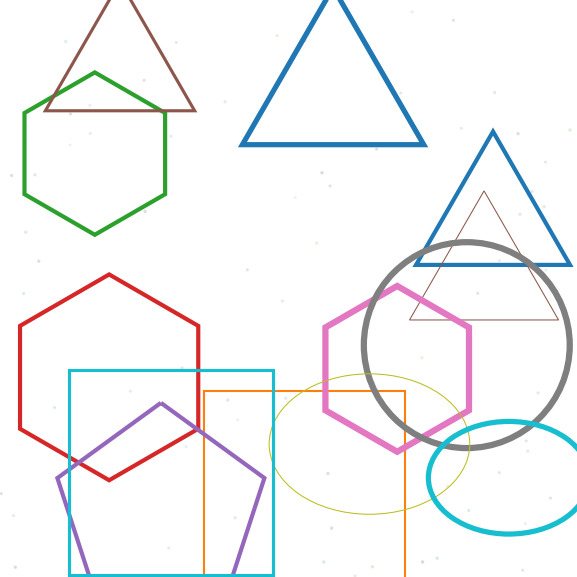[{"shape": "triangle", "thickness": 2, "radius": 0.77, "center": [0.854, 0.617]}, {"shape": "triangle", "thickness": 2.5, "radius": 0.91, "center": [0.577, 0.839]}, {"shape": "square", "thickness": 1, "radius": 0.87, "center": [0.527, 0.148]}, {"shape": "hexagon", "thickness": 2, "radius": 0.7, "center": [0.164, 0.733]}, {"shape": "hexagon", "thickness": 2, "radius": 0.89, "center": [0.189, 0.346]}, {"shape": "pentagon", "thickness": 2, "radius": 0.94, "center": [0.279, 0.113]}, {"shape": "triangle", "thickness": 1.5, "radius": 0.75, "center": [0.208, 0.882]}, {"shape": "triangle", "thickness": 0.5, "radius": 0.75, "center": [0.838, 0.52]}, {"shape": "hexagon", "thickness": 3, "radius": 0.72, "center": [0.688, 0.36]}, {"shape": "circle", "thickness": 3, "radius": 0.89, "center": [0.808, 0.402]}, {"shape": "oval", "thickness": 0.5, "radius": 0.87, "center": [0.64, 0.23]}, {"shape": "square", "thickness": 1.5, "radius": 0.88, "center": [0.296, 0.181]}, {"shape": "oval", "thickness": 2.5, "radius": 0.7, "center": [0.881, 0.172]}]